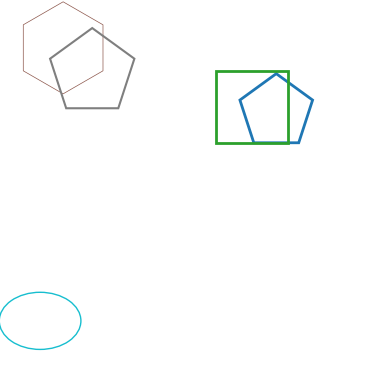[{"shape": "pentagon", "thickness": 2, "radius": 0.5, "center": [0.718, 0.709]}, {"shape": "square", "thickness": 2, "radius": 0.47, "center": [0.653, 0.721]}, {"shape": "hexagon", "thickness": 0.5, "radius": 0.6, "center": [0.164, 0.876]}, {"shape": "pentagon", "thickness": 1.5, "radius": 0.58, "center": [0.24, 0.812]}, {"shape": "oval", "thickness": 1, "radius": 0.53, "center": [0.104, 0.167]}]